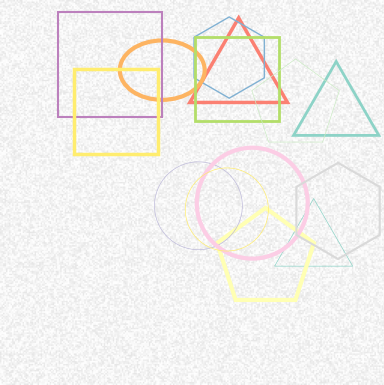[{"shape": "triangle", "thickness": 2, "radius": 0.64, "center": [0.873, 0.712]}, {"shape": "triangle", "thickness": 0.5, "radius": 0.59, "center": [0.815, 0.367]}, {"shape": "pentagon", "thickness": 3, "radius": 0.66, "center": [0.69, 0.328]}, {"shape": "circle", "thickness": 0.5, "radius": 0.57, "center": [0.515, 0.466]}, {"shape": "triangle", "thickness": 2.5, "radius": 0.73, "center": [0.62, 0.807]}, {"shape": "hexagon", "thickness": 1, "radius": 0.53, "center": [0.595, 0.851]}, {"shape": "oval", "thickness": 3, "radius": 0.55, "center": [0.421, 0.818]}, {"shape": "square", "thickness": 2, "radius": 0.55, "center": [0.616, 0.794]}, {"shape": "circle", "thickness": 3, "radius": 0.72, "center": [0.655, 0.472]}, {"shape": "hexagon", "thickness": 1.5, "radius": 0.62, "center": [0.878, 0.452]}, {"shape": "square", "thickness": 1.5, "radius": 0.68, "center": [0.286, 0.832]}, {"shape": "pentagon", "thickness": 0.5, "radius": 0.6, "center": [0.768, 0.728]}, {"shape": "circle", "thickness": 0.5, "radius": 0.54, "center": [0.589, 0.456]}, {"shape": "square", "thickness": 2.5, "radius": 0.55, "center": [0.301, 0.71]}]